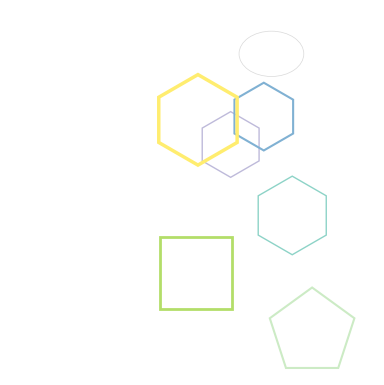[{"shape": "hexagon", "thickness": 1, "radius": 0.51, "center": [0.759, 0.44]}, {"shape": "hexagon", "thickness": 1, "radius": 0.43, "center": [0.599, 0.625]}, {"shape": "hexagon", "thickness": 1.5, "radius": 0.44, "center": [0.685, 0.697]}, {"shape": "square", "thickness": 2, "radius": 0.47, "center": [0.51, 0.292]}, {"shape": "oval", "thickness": 0.5, "radius": 0.42, "center": [0.705, 0.86]}, {"shape": "pentagon", "thickness": 1.5, "radius": 0.58, "center": [0.811, 0.138]}, {"shape": "hexagon", "thickness": 2.5, "radius": 0.59, "center": [0.514, 0.689]}]